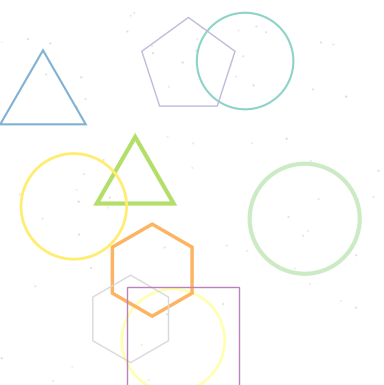[{"shape": "circle", "thickness": 1.5, "radius": 0.63, "center": [0.637, 0.841]}, {"shape": "circle", "thickness": 2, "radius": 0.67, "center": [0.45, 0.115]}, {"shape": "pentagon", "thickness": 1, "radius": 0.64, "center": [0.489, 0.827]}, {"shape": "triangle", "thickness": 1.5, "radius": 0.64, "center": [0.112, 0.741]}, {"shape": "hexagon", "thickness": 2.5, "radius": 0.6, "center": [0.395, 0.298]}, {"shape": "triangle", "thickness": 3, "radius": 0.58, "center": [0.351, 0.529]}, {"shape": "hexagon", "thickness": 1, "radius": 0.57, "center": [0.339, 0.172]}, {"shape": "square", "thickness": 1, "radius": 0.73, "center": [0.476, 0.109]}, {"shape": "circle", "thickness": 3, "radius": 0.71, "center": [0.791, 0.432]}, {"shape": "circle", "thickness": 2, "radius": 0.69, "center": [0.192, 0.464]}]